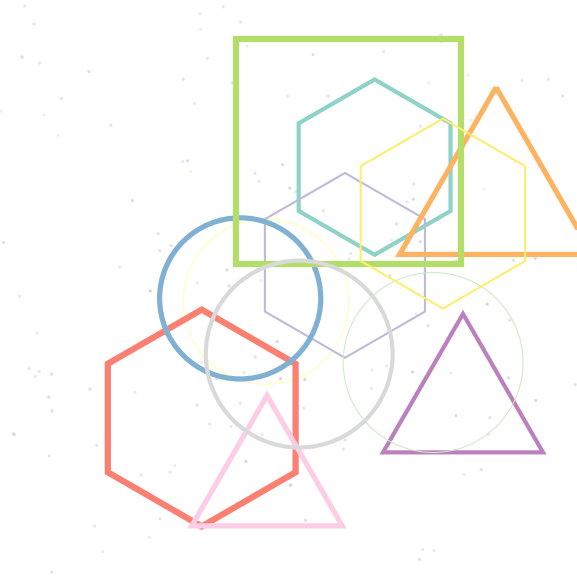[{"shape": "hexagon", "thickness": 2, "radius": 0.76, "center": [0.649, 0.71]}, {"shape": "circle", "thickness": 0.5, "radius": 0.72, "center": [0.46, 0.477]}, {"shape": "hexagon", "thickness": 1, "radius": 0.8, "center": [0.597, 0.54]}, {"shape": "hexagon", "thickness": 3, "radius": 0.94, "center": [0.349, 0.275]}, {"shape": "circle", "thickness": 2.5, "radius": 0.7, "center": [0.416, 0.482]}, {"shape": "triangle", "thickness": 2.5, "radius": 0.96, "center": [0.859, 0.655]}, {"shape": "square", "thickness": 3, "radius": 0.97, "center": [0.603, 0.737]}, {"shape": "triangle", "thickness": 2.5, "radius": 0.75, "center": [0.462, 0.164]}, {"shape": "circle", "thickness": 2, "radius": 0.81, "center": [0.518, 0.386]}, {"shape": "triangle", "thickness": 2, "radius": 0.8, "center": [0.802, 0.296]}, {"shape": "circle", "thickness": 0.5, "radius": 0.78, "center": [0.75, 0.371]}, {"shape": "hexagon", "thickness": 1, "radius": 0.82, "center": [0.767, 0.629]}]